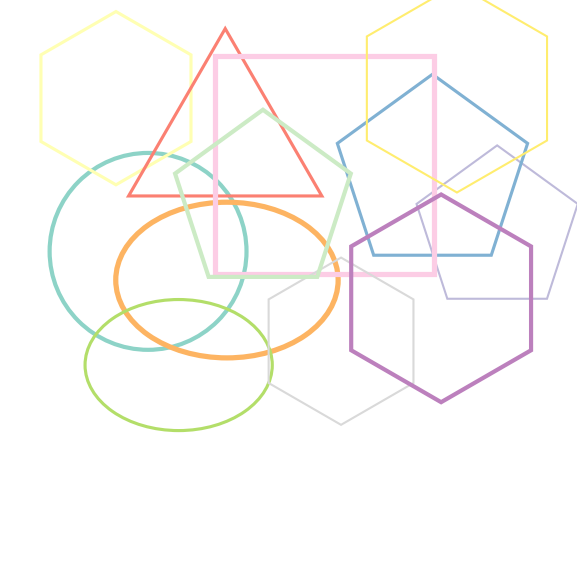[{"shape": "circle", "thickness": 2, "radius": 0.85, "center": [0.256, 0.564]}, {"shape": "hexagon", "thickness": 1.5, "radius": 0.75, "center": [0.201, 0.829]}, {"shape": "pentagon", "thickness": 1, "radius": 0.73, "center": [0.861, 0.601]}, {"shape": "triangle", "thickness": 1.5, "radius": 0.97, "center": [0.39, 0.756]}, {"shape": "pentagon", "thickness": 1.5, "radius": 0.87, "center": [0.749, 0.697]}, {"shape": "oval", "thickness": 2.5, "radius": 0.96, "center": [0.393, 0.514]}, {"shape": "oval", "thickness": 1.5, "radius": 0.81, "center": [0.309, 0.367]}, {"shape": "square", "thickness": 2.5, "radius": 0.95, "center": [0.562, 0.714]}, {"shape": "hexagon", "thickness": 1, "radius": 0.72, "center": [0.591, 0.408]}, {"shape": "hexagon", "thickness": 2, "radius": 0.9, "center": [0.764, 0.483]}, {"shape": "pentagon", "thickness": 2, "radius": 0.8, "center": [0.455, 0.649]}, {"shape": "hexagon", "thickness": 1, "radius": 0.9, "center": [0.791, 0.846]}]